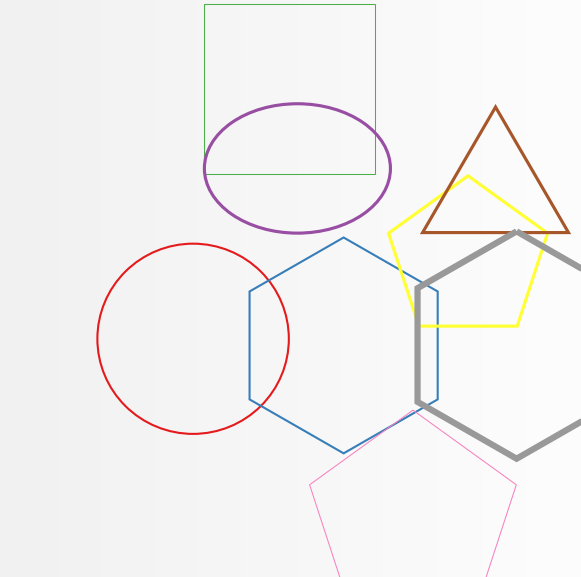[{"shape": "circle", "thickness": 1, "radius": 0.82, "center": [0.332, 0.412]}, {"shape": "hexagon", "thickness": 1, "radius": 0.93, "center": [0.591, 0.401]}, {"shape": "square", "thickness": 0.5, "radius": 0.74, "center": [0.498, 0.845]}, {"shape": "oval", "thickness": 1.5, "radius": 0.8, "center": [0.512, 0.707]}, {"shape": "pentagon", "thickness": 1.5, "radius": 0.72, "center": [0.805, 0.551]}, {"shape": "triangle", "thickness": 1.5, "radius": 0.72, "center": [0.853, 0.669]}, {"shape": "pentagon", "thickness": 0.5, "radius": 0.93, "center": [0.71, 0.102]}, {"shape": "hexagon", "thickness": 3, "radius": 0.98, "center": [0.889, 0.402]}]